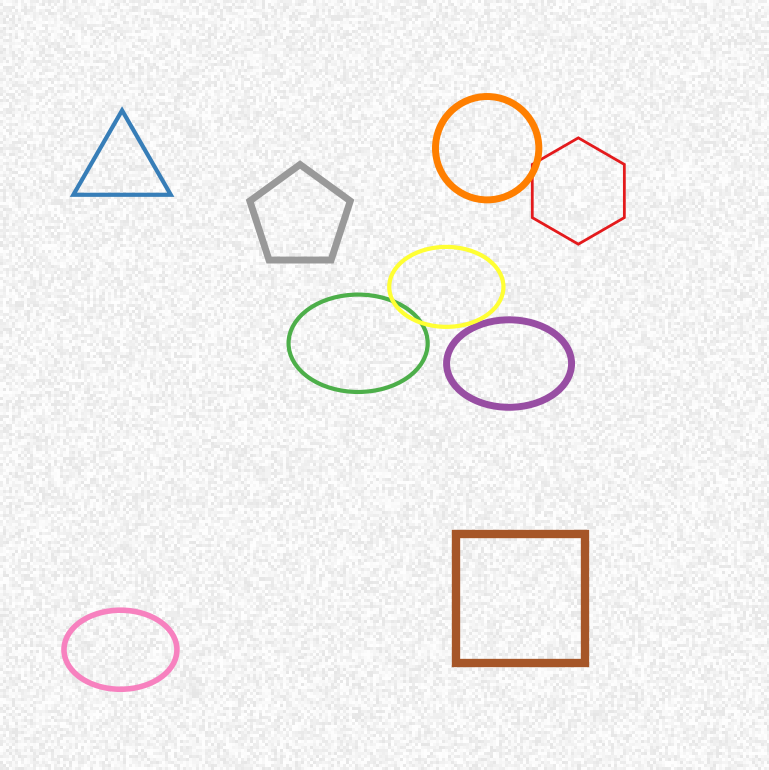[{"shape": "hexagon", "thickness": 1, "radius": 0.35, "center": [0.751, 0.752]}, {"shape": "triangle", "thickness": 1.5, "radius": 0.37, "center": [0.159, 0.784]}, {"shape": "oval", "thickness": 1.5, "radius": 0.45, "center": [0.465, 0.554]}, {"shape": "oval", "thickness": 2.5, "radius": 0.41, "center": [0.661, 0.528]}, {"shape": "circle", "thickness": 2.5, "radius": 0.34, "center": [0.633, 0.808]}, {"shape": "oval", "thickness": 1.5, "radius": 0.37, "center": [0.58, 0.627]}, {"shape": "square", "thickness": 3, "radius": 0.42, "center": [0.676, 0.223]}, {"shape": "oval", "thickness": 2, "radius": 0.37, "center": [0.156, 0.156]}, {"shape": "pentagon", "thickness": 2.5, "radius": 0.34, "center": [0.39, 0.718]}]